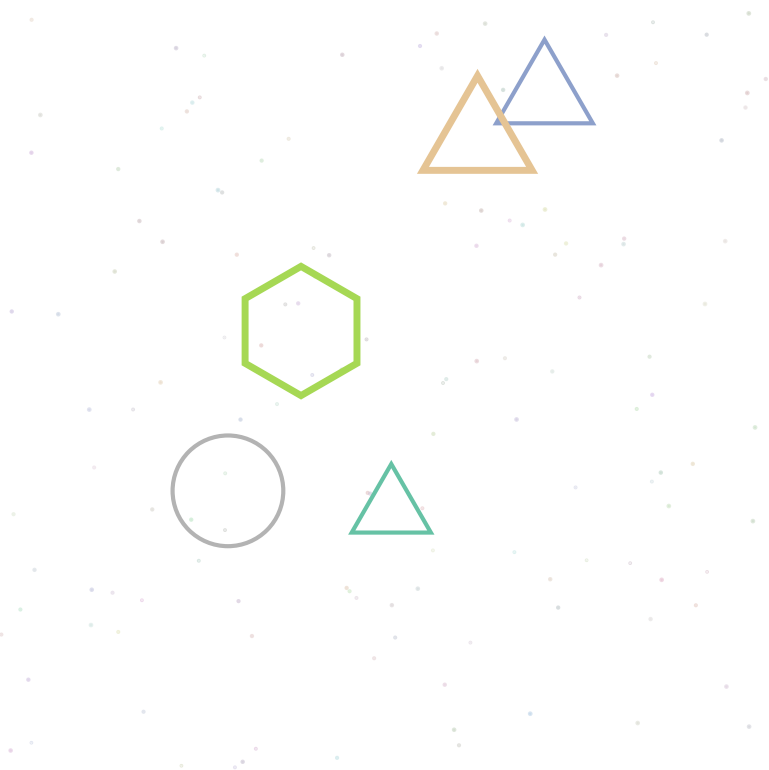[{"shape": "triangle", "thickness": 1.5, "radius": 0.3, "center": [0.508, 0.338]}, {"shape": "triangle", "thickness": 1.5, "radius": 0.36, "center": [0.707, 0.876]}, {"shape": "hexagon", "thickness": 2.5, "radius": 0.42, "center": [0.391, 0.57]}, {"shape": "triangle", "thickness": 2.5, "radius": 0.41, "center": [0.62, 0.82]}, {"shape": "circle", "thickness": 1.5, "radius": 0.36, "center": [0.296, 0.363]}]